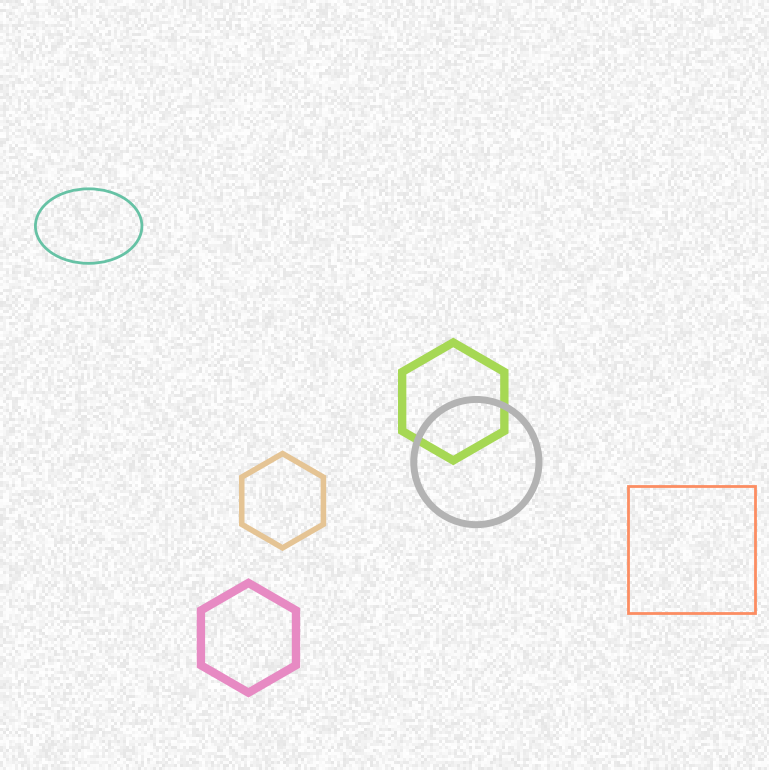[{"shape": "oval", "thickness": 1, "radius": 0.35, "center": [0.115, 0.706]}, {"shape": "square", "thickness": 1, "radius": 0.41, "center": [0.898, 0.286]}, {"shape": "hexagon", "thickness": 3, "radius": 0.36, "center": [0.323, 0.172]}, {"shape": "hexagon", "thickness": 3, "radius": 0.38, "center": [0.589, 0.479]}, {"shape": "hexagon", "thickness": 2, "radius": 0.31, "center": [0.367, 0.35]}, {"shape": "circle", "thickness": 2.5, "radius": 0.41, "center": [0.619, 0.4]}]